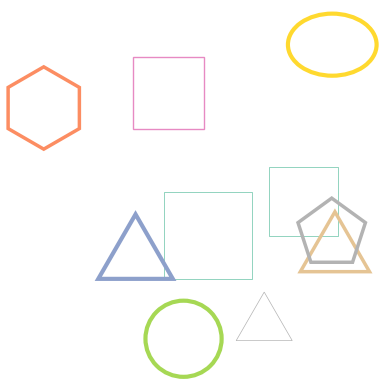[{"shape": "square", "thickness": 0.5, "radius": 0.45, "center": [0.789, 0.477]}, {"shape": "square", "thickness": 0.5, "radius": 0.57, "center": [0.541, 0.389]}, {"shape": "hexagon", "thickness": 2.5, "radius": 0.53, "center": [0.114, 0.719]}, {"shape": "triangle", "thickness": 3, "radius": 0.56, "center": [0.352, 0.332]}, {"shape": "square", "thickness": 1, "radius": 0.46, "center": [0.438, 0.759]}, {"shape": "circle", "thickness": 3, "radius": 0.49, "center": [0.477, 0.12]}, {"shape": "oval", "thickness": 3, "radius": 0.58, "center": [0.863, 0.884]}, {"shape": "triangle", "thickness": 2.5, "radius": 0.52, "center": [0.87, 0.346]}, {"shape": "pentagon", "thickness": 2.5, "radius": 0.46, "center": [0.862, 0.393]}, {"shape": "triangle", "thickness": 0.5, "radius": 0.42, "center": [0.686, 0.157]}]